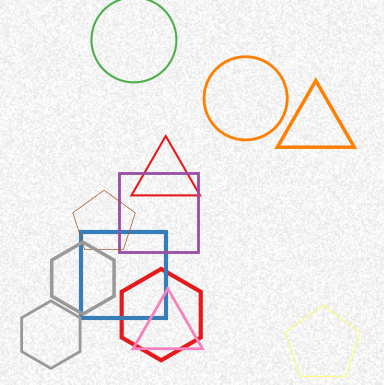[{"shape": "triangle", "thickness": 1.5, "radius": 0.51, "center": [0.43, 0.544]}, {"shape": "hexagon", "thickness": 3, "radius": 0.59, "center": [0.419, 0.183]}, {"shape": "square", "thickness": 3, "radius": 0.55, "center": [0.321, 0.286]}, {"shape": "circle", "thickness": 1.5, "radius": 0.55, "center": [0.348, 0.896]}, {"shape": "square", "thickness": 2, "radius": 0.51, "center": [0.412, 0.447]}, {"shape": "circle", "thickness": 2, "radius": 0.54, "center": [0.638, 0.745]}, {"shape": "triangle", "thickness": 2.5, "radius": 0.58, "center": [0.82, 0.675]}, {"shape": "pentagon", "thickness": 0.5, "radius": 0.51, "center": [0.839, 0.105]}, {"shape": "pentagon", "thickness": 0.5, "radius": 0.43, "center": [0.27, 0.421]}, {"shape": "triangle", "thickness": 2, "radius": 0.52, "center": [0.436, 0.146]}, {"shape": "hexagon", "thickness": 2.5, "radius": 0.47, "center": [0.215, 0.278]}, {"shape": "hexagon", "thickness": 2, "radius": 0.44, "center": [0.132, 0.131]}]